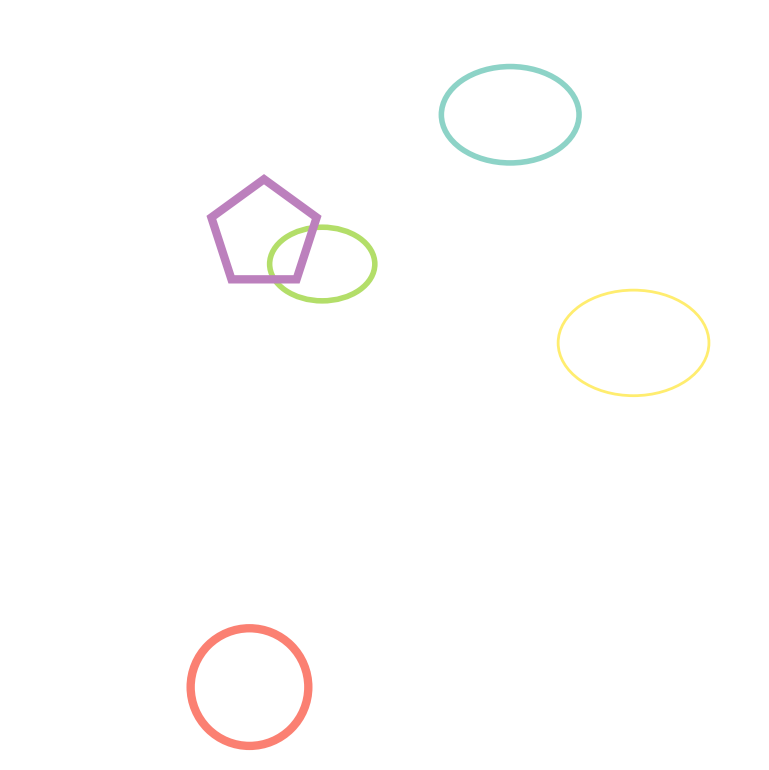[{"shape": "oval", "thickness": 2, "radius": 0.45, "center": [0.663, 0.851]}, {"shape": "circle", "thickness": 3, "radius": 0.38, "center": [0.324, 0.108]}, {"shape": "oval", "thickness": 2, "radius": 0.34, "center": [0.418, 0.657]}, {"shape": "pentagon", "thickness": 3, "radius": 0.36, "center": [0.343, 0.695]}, {"shape": "oval", "thickness": 1, "radius": 0.49, "center": [0.823, 0.555]}]